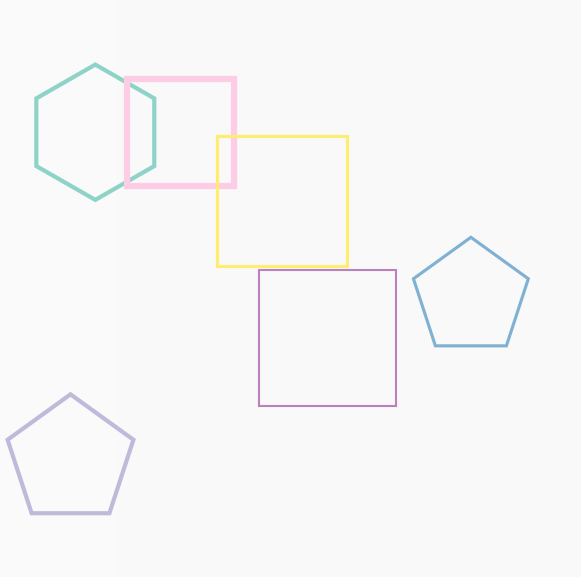[{"shape": "hexagon", "thickness": 2, "radius": 0.59, "center": [0.164, 0.77]}, {"shape": "pentagon", "thickness": 2, "radius": 0.57, "center": [0.121, 0.202]}, {"shape": "pentagon", "thickness": 1.5, "radius": 0.52, "center": [0.81, 0.484]}, {"shape": "square", "thickness": 3, "radius": 0.46, "center": [0.311, 0.769]}, {"shape": "square", "thickness": 1, "radius": 0.59, "center": [0.564, 0.414]}, {"shape": "square", "thickness": 1.5, "radius": 0.56, "center": [0.485, 0.651]}]